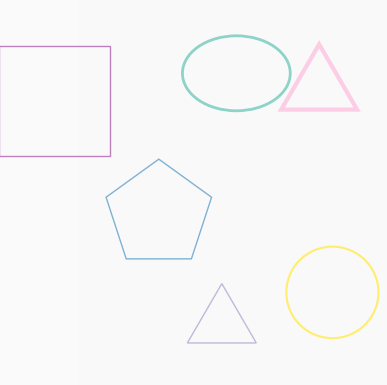[{"shape": "oval", "thickness": 2, "radius": 0.7, "center": [0.61, 0.81]}, {"shape": "triangle", "thickness": 1, "radius": 0.51, "center": [0.572, 0.161]}, {"shape": "pentagon", "thickness": 1, "radius": 0.72, "center": [0.41, 0.443]}, {"shape": "triangle", "thickness": 3, "radius": 0.57, "center": [0.824, 0.772]}, {"shape": "square", "thickness": 1, "radius": 0.71, "center": [0.142, 0.736]}, {"shape": "circle", "thickness": 1.5, "radius": 0.59, "center": [0.858, 0.241]}]